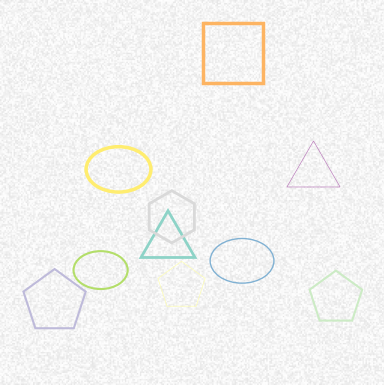[{"shape": "triangle", "thickness": 2, "radius": 0.4, "center": [0.436, 0.372]}, {"shape": "pentagon", "thickness": 0.5, "radius": 0.32, "center": [0.472, 0.257]}, {"shape": "pentagon", "thickness": 1.5, "radius": 0.43, "center": [0.142, 0.216]}, {"shape": "oval", "thickness": 1, "radius": 0.41, "center": [0.629, 0.323]}, {"shape": "square", "thickness": 2.5, "radius": 0.39, "center": [0.605, 0.862]}, {"shape": "oval", "thickness": 1.5, "radius": 0.35, "center": [0.261, 0.298]}, {"shape": "hexagon", "thickness": 2, "radius": 0.34, "center": [0.446, 0.437]}, {"shape": "triangle", "thickness": 0.5, "radius": 0.4, "center": [0.814, 0.554]}, {"shape": "pentagon", "thickness": 1.5, "radius": 0.36, "center": [0.872, 0.225]}, {"shape": "oval", "thickness": 2.5, "radius": 0.42, "center": [0.308, 0.56]}]